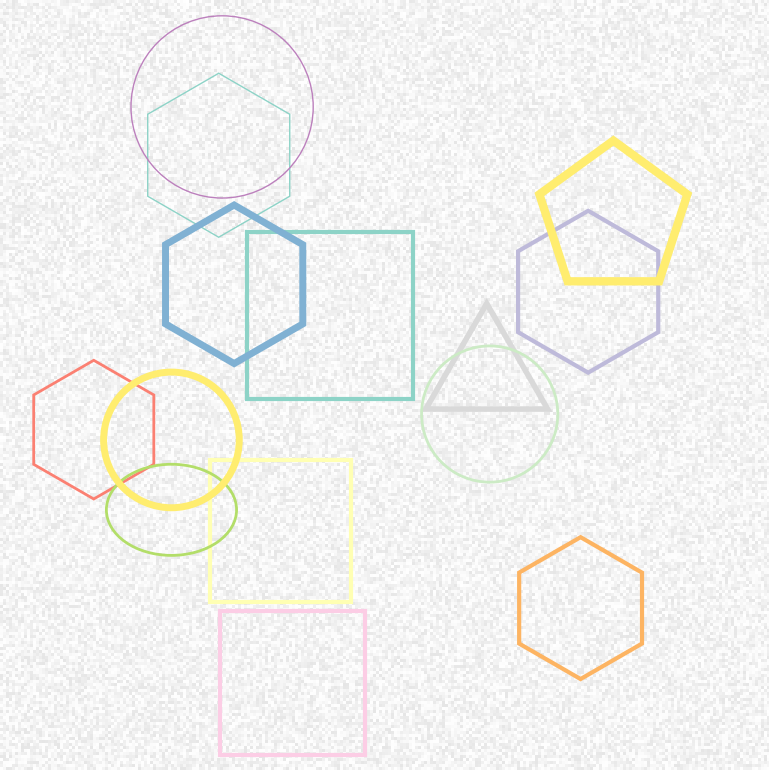[{"shape": "hexagon", "thickness": 0.5, "radius": 0.53, "center": [0.284, 0.798]}, {"shape": "square", "thickness": 1.5, "radius": 0.54, "center": [0.429, 0.59]}, {"shape": "square", "thickness": 1.5, "radius": 0.46, "center": [0.364, 0.31]}, {"shape": "hexagon", "thickness": 1.5, "radius": 0.53, "center": [0.764, 0.621]}, {"shape": "hexagon", "thickness": 1, "radius": 0.45, "center": [0.122, 0.442]}, {"shape": "hexagon", "thickness": 2.5, "radius": 0.51, "center": [0.304, 0.631]}, {"shape": "hexagon", "thickness": 1.5, "radius": 0.46, "center": [0.754, 0.21]}, {"shape": "oval", "thickness": 1, "radius": 0.42, "center": [0.223, 0.338]}, {"shape": "square", "thickness": 1.5, "radius": 0.47, "center": [0.38, 0.113]}, {"shape": "triangle", "thickness": 2, "radius": 0.46, "center": [0.632, 0.514]}, {"shape": "circle", "thickness": 0.5, "radius": 0.59, "center": [0.288, 0.861]}, {"shape": "circle", "thickness": 1, "radius": 0.44, "center": [0.636, 0.462]}, {"shape": "pentagon", "thickness": 3, "radius": 0.51, "center": [0.797, 0.716]}, {"shape": "circle", "thickness": 2.5, "radius": 0.44, "center": [0.223, 0.429]}]